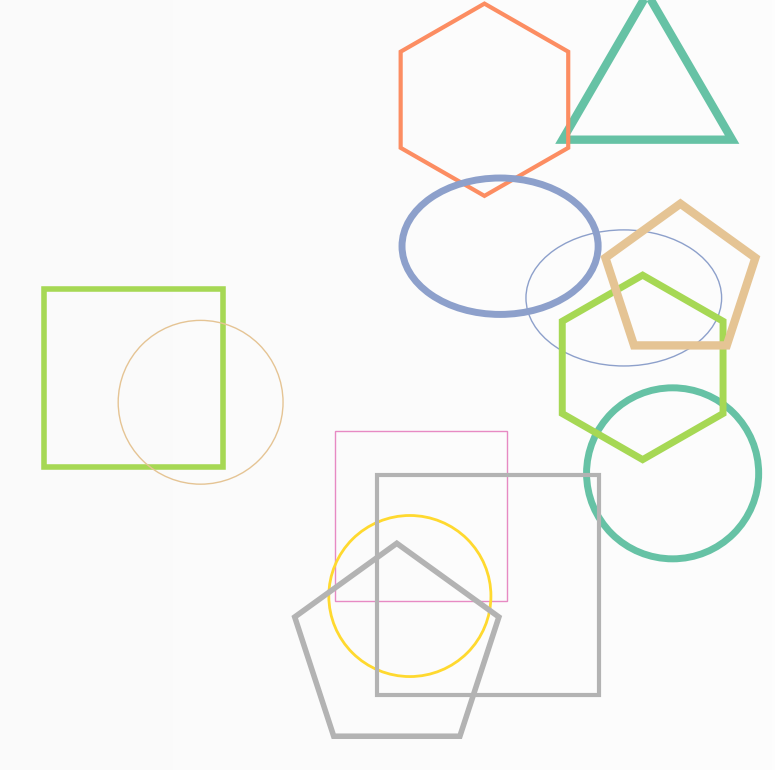[{"shape": "triangle", "thickness": 3, "radius": 0.63, "center": [0.835, 0.882]}, {"shape": "circle", "thickness": 2.5, "radius": 0.56, "center": [0.868, 0.385]}, {"shape": "hexagon", "thickness": 1.5, "radius": 0.62, "center": [0.625, 0.87]}, {"shape": "oval", "thickness": 2.5, "radius": 0.63, "center": [0.645, 0.68]}, {"shape": "oval", "thickness": 0.5, "radius": 0.63, "center": [0.805, 0.613]}, {"shape": "square", "thickness": 0.5, "radius": 0.55, "center": [0.543, 0.33]}, {"shape": "square", "thickness": 2, "radius": 0.58, "center": [0.173, 0.509]}, {"shape": "hexagon", "thickness": 2.5, "radius": 0.6, "center": [0.829, 0.523]}, {"shape": "circle", "thickness": 1, "radius": 0.52, "center": [0.529, 0.226]}, {"shape": "circle", "thickness": 0.5, "radius": 0.53, "center": [0.259, 0.478]}, {"shape": "pentagon", "thickness": 3, "radius": 0.51, "center": [0.878, 0.634]}, {"shape": "pentagon", "thickness": 2, "radius": 0.69, "center": [0.512, 0.156]}, {"shape": "square", "thickness": 1.5, "radius": 0.72, "center": [0.629, 0.24]}]